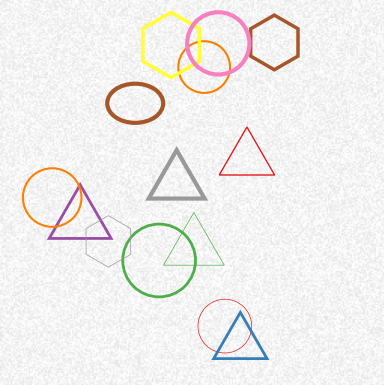[{"shape": "circle", "thickness": 0.5, "radius": 0.35, "center": [0.584, 0.153]}, {"shape": "triangle", "thickness": 1, "radius": 0.42, "center": [0.641, 0.587]}, {"shape": "triangle", "thickness": 2, "radius": 0.4, "center": [0.624, 0.109]}, {"shape": "circle", "thickness": 2, "radius": 0.47, "center": [0.413, 0.323]}, {"shape": "triangle", "thickness": 0.5, "radius": 0.46, "center": [0.504, 0.357]}, {"shape": "triangle", "thickness": 2, "radius": 0.46, "center": [0.208, 0.427]}, {"shape": "circle", "thickness": 1.5, "radius": 0.34, "center": [0.53, 0.826]}, {"shape": "circle", "thickness": 1.5, "radius": 0.38, "center": [0.136, 0.487]}, {"shape": "hexagon", "thickness": 2.5, "radius": 0.42, "center": [0.445, 0.883]}, {"shape": "hexagon", "thickness": 2.5, "radius": 0.35, "center": [0.713, 0.89]}, {"shape": "oval", "thickness": 3, "radius": 0.36, "center": [0.351, 0.732]}, {"shape": "circle", "thickness": 3, "radius": 0.4, "center": [0.567, 0.887]}, {"shape": "hexagon", "thickness": 0.5, "radius": 0.33, "center": [0.281, 0.373]}, {"shape": "triangle", "thickness": 3, "radius": 0.42, "center": [0.459, 0.526]}]